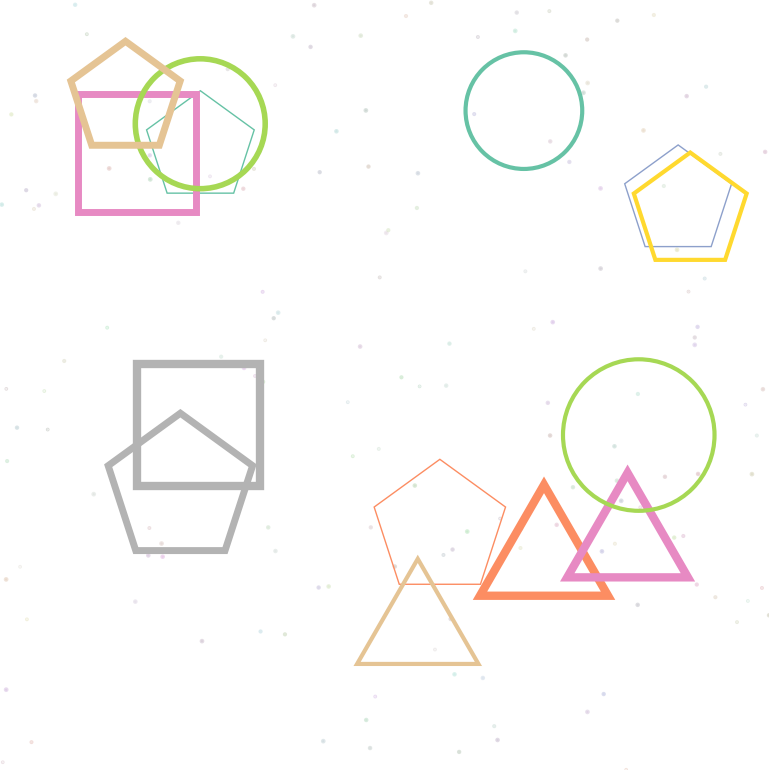[{"shape": "pentagon", "thickness": 0.5, "radius": 0.37, "center": [0.26, 0.809]}, {"shape": "circle", "thickness": 1.5, "radius": 0.38, "center": [0.68, 0.856]}, {"shape": "triangle", "thickness": 3, "radius": 0.48, "center": [0.707, 0.274]}, {"shape": "pentagon", "thickness": 0.5, "radius": 0.45, "center": [0.571, 0.314]}, {"shape": "pentagon", "thickness": 0.5, "radius": 0.36, "center": [0.881, 0.739]}, {"shape": "square", "thickness": 2.5, "radius": 0.38, "center": [0.178, 0.801]}, {"shape": "triangle", "thickness": 3, "radius": 0.45, "center": [0.815, 0.295]}, {"shape": "circle", "thickness": 2, "radius": 0.42, "center": [0.26, 0.839]}, {"shape": "circle", "thickness": 1.5, "radius": 0.49, "center": [0.83, 0.435]}, {"shape": "pentagon", "thickness": 1.5, "radius": 0.39, "center": [0.896, 0.725]}, {"shape": "triangle", "thickness": 1.5, "radius": 0.45, "center": [0.543, 0.183]}, {"shape": "pentagon", "thickness": 2.5, "radius": 0.37, "center": [0.163, 0.872]}, {"shape": "square", "thickness": 3, "radius": 0.4, "center": [0.258, 0.448]}, {"shape": "pentagon", "thickness": 2.5, "radius": 0.49, "center": [0.234, 0.365]}]